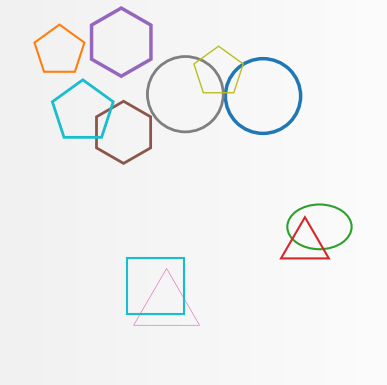[{"shape": "circle", "thickness": 2.5, "radius": 0.49, "center": [0.679, 0.751]}, {"shape": "pentagon", "thickness": 1.5, "radius": 0.34, "center": [0.153, 0.868]}, {"shape": "oval", "thickness": 1.5, "radius": 0.41, "center": [0.824, 0.411]}, {"shape": "triangle", "thickness": 1.5, "radius": 0.36, "center": [0.787, 0.364]}, {"shape": "hexagon", "thickness": 2.5, "radius": 0.44, "center": [0.313, 0.891]}, {"shape": "hexagon", "thickness": 2, "radius": 0.4, "center": [0.319, 0.656]}, {"shape": "triangle", "thickness": 0.5, "radius": 0.49, "center": [0.43, 0.204]}, {"shape": "circle", "thickness": 2, "radius": 0.49, "center": [0.478, 0.755]}, {"shape": "pentagon", "thickness": 1, "radius": 0.33, "center": [0.564, 0.813]}, {"shape": "pentagon", "thickness": 2, "radius": 0.41, "center": [0.214, 0.71]}, {"shape": "square", "thickness": 1.5, "radius": 0.36, "center": [0.401, 0.258]}]